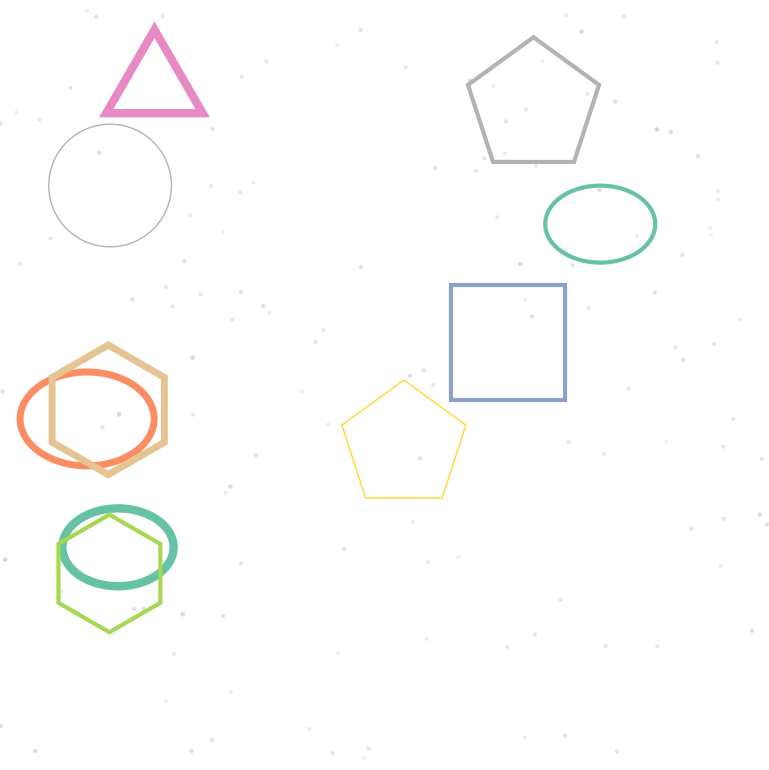[{"shape": "oval", "thickness": 1.5, "radius": 0.36, "center": [0.78, 0.709]}, {"shape": "oval", "thickness": 3, "radius": 0.36, "center": [0.153, 0.289]}, {"shape": "oval", "thickness": 2.5, "radius": 0.44, "center": [0.113, 0.456]}, {"shape": "square", "thickness": 1.5, "radius": 0.37, "center": [0.66, 0.555]}, {"shape": "triangle", "thickness": 3, "radius": 0.36, "center": [0.201, 0.889]}, {"shape": "hexagon", "thickness": 1.5, "radius": 0.38, "center": [0.142, 0.255]}, {"shape": "pentagon", "thickness": 0.5, "radius": 0.42, "center": [0.524, 0.422]}, {"shape": "hexagon", "thickness": 2.5, "radius": 0.42, "center": [0.141, 0.468]}, {"shape": "circle", "thickness": 0.5, "radius": 0.4, "center": [0.143, 0.759]}, {"shape": "pentagon", "thickness": 1.5, "radius": 0.45, "center": [0.693, 0.862]}]